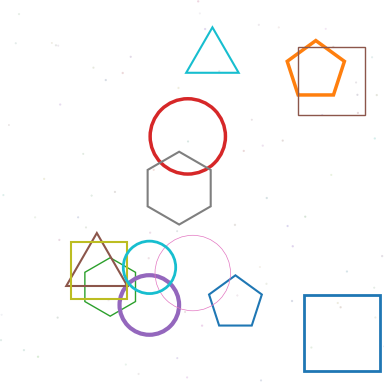[{"shape": "pentagon", "thickness": 1.5, "radius": 0.36, "center": [0.612, 0.213]}, {"shape": "square", "thickness": 2, "radius": 0.49, "center": [0.889, 0.135]}, {"shape": "pentagon", "thickness": 2.5, "radius": 0.39, "center": [0.82, 0.817]}, {"shape": "hexagon", "thickness": 1, "radius": 0.38, "center": [0.286, 0.255]}, {"shape": "circle", "thickness": 2.5, "radius": 0.49, "center": [0.488, 0.646]}, {"shape": "circle", "thickness": 3, "radius": 0.39, "center": [0.388, 0.208]}, {"shape": "triangle", "thickness": 1.5, "radius": 0.46, "center": [0.252, 0.303]}, {"shape": "square", "thickness": 1, "radius": 0.44, "center": [0.861, 0.79]}, {"shape": "circle", "thickness": 0.5, "radius": 0.49, "center": [0.501, 0.291]}, {"shape": "hexagon", "thickness": 1.5, "radius": 0.47, "center": [0.465, 0.511]}, {"shape": "square", "thickness": 1.5, "radius": 0.37, "center": [0.257, 0.298]}, {"shape": "triangle", "thickness": 1.5, "radius": 0.39, "center": [0.552, 0.85]}, {"shape": "circle", "thickness": 2, "radius": 0.34, "center": [0.388, 0.306]}]